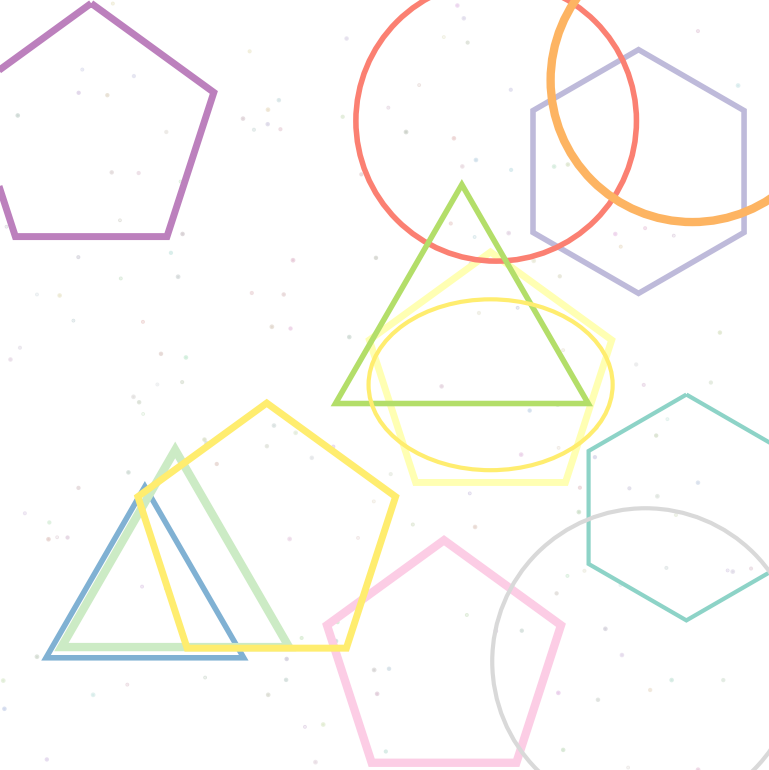[{"shape": "hexagon", "thickness": 1.5, "radius": 0.73, "center": [0.891, 0.341]}, {"shape": "pentagon", "thickness": 2.5, "radius": 0.83, "center": [0.637, 0.507]}, {"shape": "hexagon", "thickness": 2, "radius": 0.79, "center": [0.829, 0.777]}, {"shape": "circle", "thickness": 2, "radius": 0.91, "center": [0.644, 0.843]}, {"shape": "triangle", "thickness": 2, "radius": 0.74, "center": [0.188, 0.22]}, {"shape": "circle", "thickness": 3, "radius": 0.92, "center": [0.899, 0.896]}, {"shape": "triangle", "thickness": 2, "radius": 0.95, "center": [0.6, 0.571]}, {"shape": "pentagon", "thickness": 3, "radius": 0.8, "center": [0.577, 0.139]}, {"shape": "circle", "thickness": 1.5, "radius": 0.99, "center": [0.838, 0.141]}, {"shape": "pentagon", "thickness": 2.5, "radius": 0.84, "center": [0.118, 0.828]}, {"shape": "triangle", "thickness": 3, "radius": 0.85, "center": [0.228, 0.245]}, {"shape": "oval", "thickness": 1.5, "radius": 0.79, "center": [0.637, 0.5]}, {"shape": "pentagon", "thickness": 2.5, "radius": 0.88, "center": [0.346, 0.301]}]